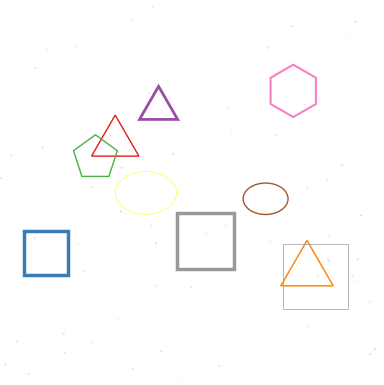[{"shape": "triangle", "thickness": 1, "radius": 0.35, "center": [0.299, 0.63]}, {"shape": "square", "thickness": 2.5, "radius": 0.29, "center": [0.12, 0.342]}, {"shape": "pentagon", "thickness": 1, "radius": 0.3, "center": [0.248, 0.59]}, {"shape": "triangle", "thickness": 2, "radius": 0.29, "center": [0.412, 0.718]}, {"shape": "triangle", "thickness": 1, "radius": 0.39, "center": [0.797, 0.297]}, {"shape": "oval", "thickness": 0.5, "radius": 0.4, "center": [0.379, 0.499]}, {"shape": "oval", "thickness": 1, "radius": 0.29, "center": [0.69, 0.484]}, {"shape": "hexagon", "thickness": 1.5, "radius": 0.34, "center": [0.762, 0.764]}, {"shape": "square", "thickness": 2.5, "radius": 0.36, "center": [0.534, 0.374]}, {"shape": "square", "thickness": 0.5, "radius": 0.42, "center": [0.821, 0.281]}]